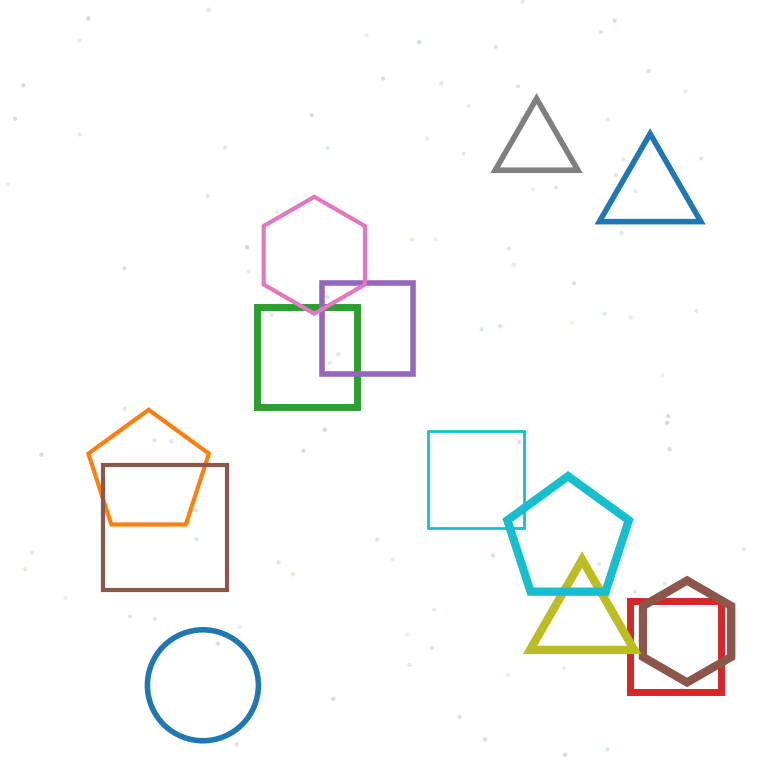[{"shape": "circle", "thickness": 2, "radius": 0.36, "center": [0.263, 0.11]}, {"shape": "triangle", "thickness": 2, "radius": 0.38, "center": [0.844, 0.75]}, {"shape": "pentagon", "thickness": 1.5, "radius": 0.41, "center": [0.193, 0.385]}, {"shape": "square", "thickness": 2.5, "radius": 0.33, "center": [0.399, 0.537]}, {"shape": "square", "thickness": 2.5, "radius": 0.3, "center": [0.877, 0.16]}, {"shape": "square", "thickness": 2, "radius": 0.29, "center": [0.477, 0.574]}, {"shape": "hexagon", "thickness": 3, "radius": 0.33, "center": [0.892, 0.18]}, {"shape": "square", "thickness": 1.5, "radius": 0.4, "center": [0.214, 0.315]}, {"shape": "hexagon", "thickness": 1.5, "radius": 0.38, "center": [0.408, 0.668]}, {"shape": "triangle", "thickness": 2, "radius": 0.31, "center": [0.697, 0.81]}, {"shape": "triangle", "thickness": 3, "radius": 0.39, "center": [0.756, 0.195]}, {"shape": "pentagon", "thickness": 3, "radius": 0.41, "center": [0.738, 0.299]}, {"shape": "square", "thickness": 1, "radius": 0.31, "center": [0.618, 0.377]}]